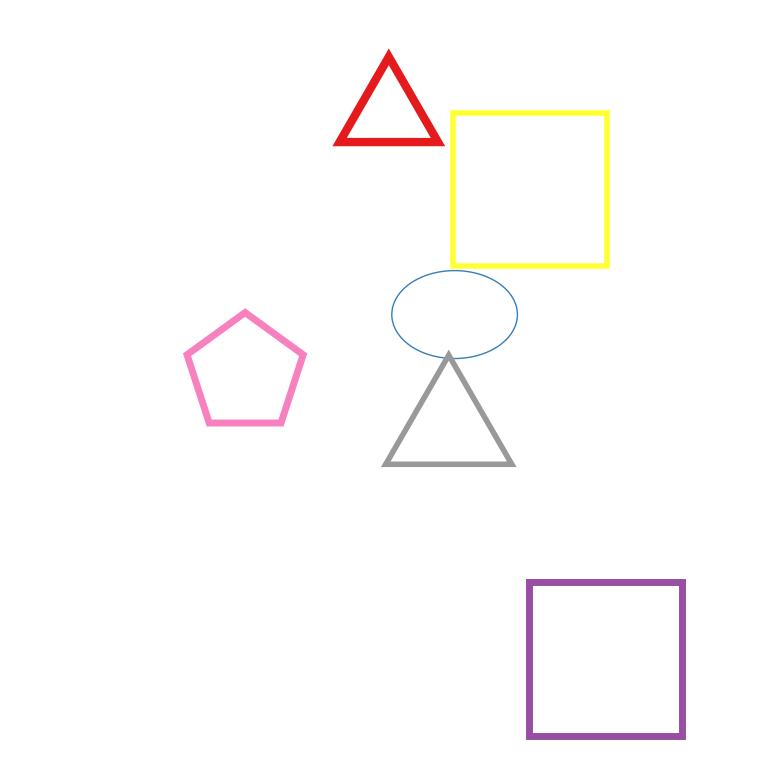[{"shape": "triangle", "thickness": 3, "radius": 0.37, "center": [0.505, 0.852]}, {"shape": "oval", "thickness": 0.5, "radius": 0.41, "center": [0.59, 0.591]}, {"shape": "square", "thickness": 2.5, "radius": 0.5, "center": [0.786, 0.144]}, {"shape": "square", "thickness": 2, "radius": 0.5, "center": [0.688, 0.754]}, {"shape": "pentagon", "thickness": 2.5, "radius": 0.4, "center": [0.318, 0.515]}, {"shape": "triangle", "thickness": 2, "radius": 0.47, "center": [0.583, 0.444]}]